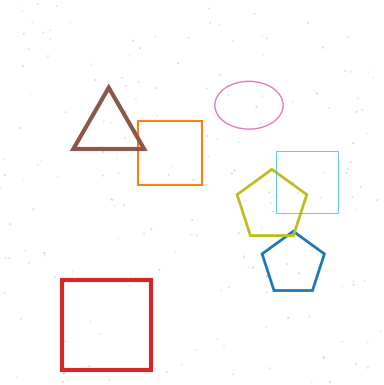[{"shape": "pentagon", "thickness": 2, "radius": 0.43, "center": [0.762, 0.314]}, {"shape": "square", "thickness": 1.5, "radius": 0.42, "center": [0.443, 0.601]}, {"shape": "square", "thickness": 3, "radius": 0.58, "center": [0.277, 0.156]}, {"shape": "triangle", "thickness": 3, "radius": 0.53, "center": [0.282, 0.666]}, {"shape": "oval", "thickness": 1, "radius": 0.44, "center": [0.647, 0.727]}, {"shape": "pentagon", "thickness": 2, "radius": 0.48, "center": [0.706, 0.465]}, {"shape": "square", "thickness": 0.5, "radius": 0.4, "center": [0.797, 0.527]}]